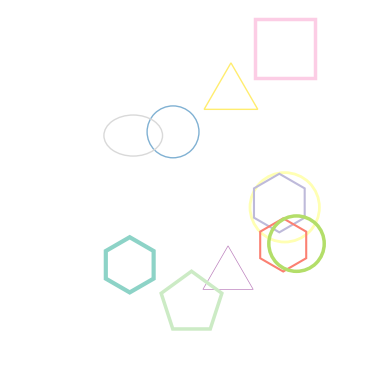[{"shape": "hexagon", "thickness": 3, "radius": 0.36, "center": [0.337, 0.312]}, {"shape": "circle", "thickness": 2, "radius": 0.45, "center": [0.74, 0.462]}, {"shape": "hexagon", "thickness": 1.5, "radius": 0.38, "center": [0.726, 0.473]}, {"shape": "hexagon", "thickness": 1.5, "radius": 0.35, "center": [0.736, 0.364]}, {"shape": "circle", "thickness": 1, "radius": 0.34, "center": [0.449, 0.658]}, {"shape": "circle", "thickness": 2.5, "radius": 0.36, "center": [0.77, 0.367]}, {"shape": "square", "thickness": 2.5, "radius": 0.38, "center": [0.741, 0.875]}, {"shape": "oval", "thickness": 1, "radius": 0.38, "center": [0.346, 0.648]}, {"shape": "triangle", "thickness": 0.5, "radius": 0.38, "center": [0.592, 0.286]}, {"shape": "pentagon", "thickness": 2.5, "radius": 0.41, "center": [0.497, 0.213]}, {"shape": "triangle", "thickness": 1, "radius": 0.4, "center": [0.6, 0.756]}]